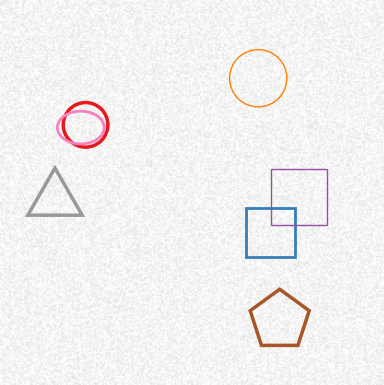[{"shape": "circle", "thickness": 2.5, "radius": 0.29, "center": [0.222, 0.676]}, {"shape": "square", "thickness": 2, "radius": 0.32, "center": [0.703, 0.396]}, {"shape": "square", "thickness": 1, "radius": 0.36, "center": [0.776, 0.489]}, {"shape": "circle", "thickness": 1, "radius": 0.37, "center": [0.671, 0.797]}, {"shape": "pentagon", "thickness": 2.5, "radius": 0.4, "center": [0.726, 0.168]}, {"shape": "oval", "thickness": 2, "radius": 0.3, "center": [0.21, 0.669]}, {"shape": "triangle", "thickness": 2.5, "radius": 0.41, "center": [0.143, 0.482]}]